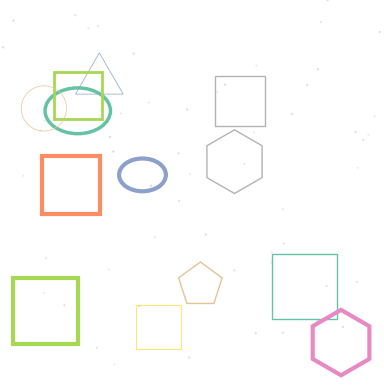[{"shape": "square", "thickness": 1, "radius": 0.42, "center": [0.791, 0.255]}, {"shape": "oval", "thickness": 2.5, "radius": 0.42, "center": [0.202, 0.712]}, {"shape": "square", "thickness": 3, "radius": 0.38, "center": [0.184, 0.519]}, {"shape": "triangle", "thickness": 0.5, "radius": 0.36, "center": [0.258, 0.791]}, {"shape": "oval", "thickness": 3, "radius": 0.3, "center": [0.37, 0.546]}, {"shape": "hexagon", "thickness": 3, "radius": 0.42, "center": [0.886, 0.11]}, {"shape": "square", "thickness": 2, "radius": 0.31, "center": [0.202, 0.752]}, {"shape": "square", "thickness": 3, "radius": 0.43, "center": [0.118, 0.191]}, {"shape": "square", "thickness": 0.5, "radius": 0.29, "center": [0.412, 0.151]}, {"shape": "circle", "thickness": 0.5, "radius": 0.29, "center": [0.114, 0.718]}, {"shape": "pentagon", "thickness": 1, "radius": 0.3, "center": [0.52, 0.26]}, {"shape": "square", "thickness": 1, "radius": 0.32, "center": [0.623, 0.738]}, {"shape": "hexagon", "thickness": 1, "radius": 0.41, "center": [0.609, 0.58]}]